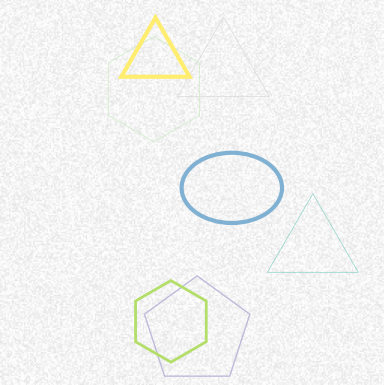[{"shape": "triangle", "thickness": 0.5, "radius": 0.68, "center": [0.813, 0.361]}, {"shape": "pentagon", "thickness": 1, "radius": 0.72, "center": [0.512, 0.139]}, {"shape": "oval", "thickness": 3, "radius": 0.65, "center": [0.602, 0.512]}, {"shape": "hexagon", "thickness": 2, "radius": 0.53, "center": [0.444, 0.165]}, {"shape": "triangle", "thickness": 0.5, "radius": 0.69, "center": [0.58, 0.818]}, {"shape": "hexagon", "thickness": 0.5, "radius": 0.68, "center": [0.399, 0.769]}, {"shape": "triangle", "thickness": 3, "radius": 0.51, "center": [0.404, 0.852]}]